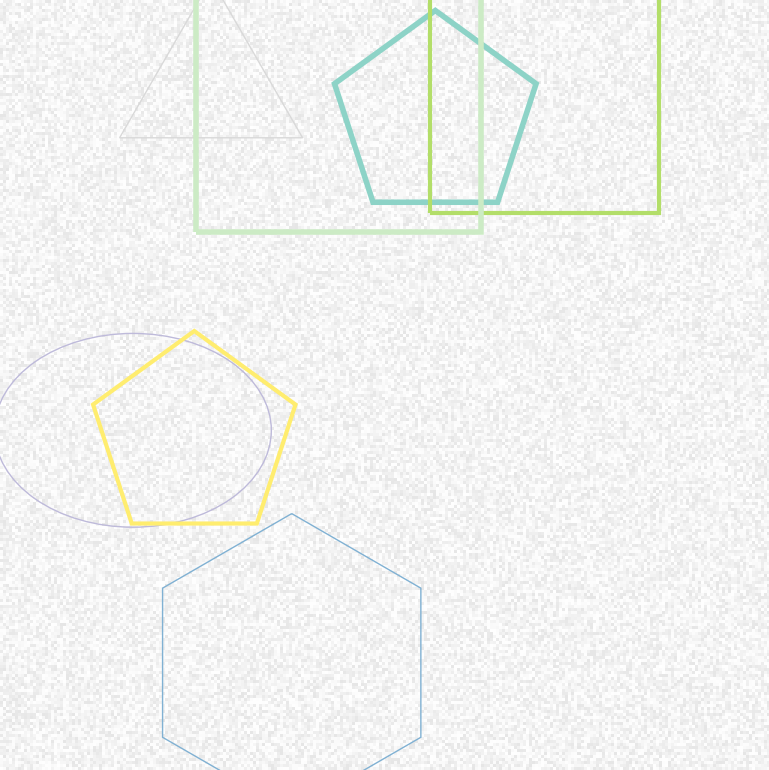[{"shape": "pentagon", "thickness": 2, "radius": 0.69, "center": [0.565, 0.849]}, {"shape": "oval", "thickness": 0.5, "radius": 0.9, "center": [0.173, 0.441]}, {"shape": "hexagon", "thickness": 0.5, "radius": 0.97, "center": [0.379, 0.139]}, {"shape": "square", "thickness": 1.5, "radius": 0.74, "center": [0.707, 0.872]}, {"shape": "triangle", "thickness": 0.5, "radius": 0.69, "center": [0.274, 0.89]}, {"shape": "square", "thickness": 2, "radius": 0.92, "center": [0.44, 0.884]}, {"shape": "pentagon", "thickness": 1.5, "radius": 0.69, "center": [0.252, 0.432]}]